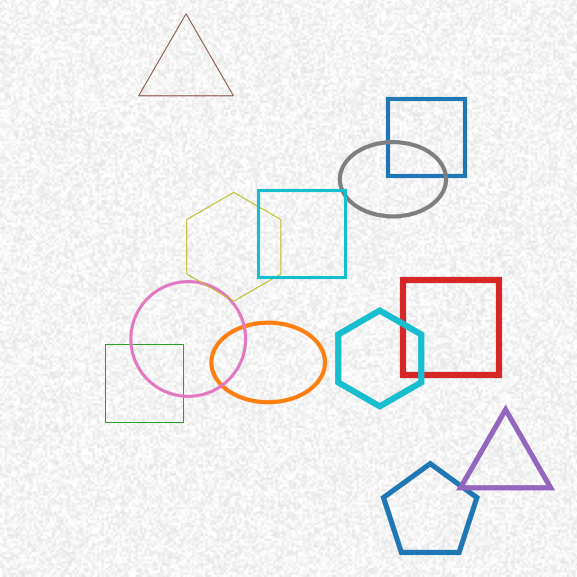[{"shape": "square", "thickness": 2, "radius": 0.33, "center": [0.739, 0.761]}, {"shape": "pentagon", "thickness": 2.5, "radius": 0.43, "center": [0.745, 0.111]}, {"shape": "oval", "thickness": 2, "radius": 0.49, "center": [0.464, 0.371]}, {"shape": "square", "thickness": 0.5, "radius": 0.34, "center": [0.249, 0.336]}, {"shape": "square", "thickness": 3, "radius": 0.42, "center": [0.782, 0.432]}, {"shape": "triangle", "thickness": 2.5, "radius": 0.45, "center": [0.876, 0.2]}, {"shape": "triangle", "thickness": 0.5, "radius": 0.47, "center": [0.322, 0.881]}, {"shape": "circle", "thickness": 1.5, "radius": 0.5, "center": [0.326, 0.412]}, {"shape": "oval", "thickness": 2, "radius": 0.46, "center": [0.68, 0.689]}, {"shape": "hexagon", "thickness": 0.5, "radius": 0.47, "center": [0.405, 0.572]}, {"shape": "hexagon", "thickness": 3, "radius": 0.41, "center": [0.658, 0.378]}, {"shape": "square", "thickness": 1.5, "radius": 0.38, "center": [0.522, 0.594]}]